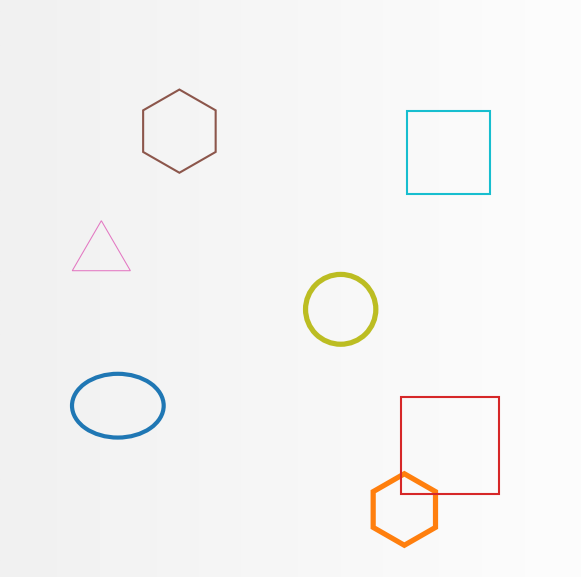[{"shape": "oval", "thickness": 2, "radius": 0.39, "center": [0.203, 0.297]}, {"shape": "hexagon", "thickness": 2.5, "radius": 0.31, "center": [0.696, 0.117]}, {"shape": "square", "thickness": 1, "radius": 0.42, "center": [0.774, 0.228]}, {"shape": "hexagon", "thickness": 1, "radius": 0.36, "center": [0.309, 0.772]}, {"shape": "triangle", "thickness": 0.5, "radius": 0.29, "center": [0.174, 0.559]}, {"shape": "circle", "thickness": 2.5, "radius": 0.3, "center": [0.586, 0.464]}, {"shape": "square", "thickness": 1, "radius": 0.36, "center": [0.771, 0.735]}]